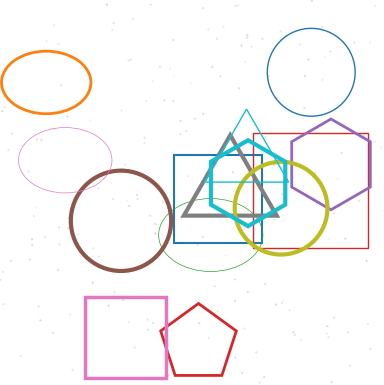[{"shape": "square", "thickness": 1.5, "radius": 0.57, "center": [0.566, 0.482]}, {"shape": "circle", "thickness": 1, "radius": 0.57, "center": [0.808, 0.812]}, {"shape": "oval", "thickness": 2, "radius": 0.58, "center": [0.12, 0.786]}, {"shape": "oval", "thickness": 0.5, "radius": 0.68, "center": [0.547, 0.39]}, {"shape": "pentagon", "thickness": 2, "radius": 0.52, "center": [0.516, 0.108]}, {"shape": "square", "thickness": 1, "radius": 0.75, "center": [0.807, 0.505]}, {"shape": "hexagon", "thickness": 2, "radius": 0.59, "center": [0.86, 0.573]}, {"shape": "circle", "thickness": 3, "radius": 0.65, "center": [0.314, 0.426]}, {"shape": "square", "thickness": 2.5, "radius": 0.53, "center": [0.325, 0.122]}, {"shape": "oval", "thickness": 0.5, "radius": 0.61, "center": [0.169, 0.584]}, {"shape": "triangle", "thickness": 3, "radius": 0.7, "center": [0.598, 0.51]}, {"shape": "circle", "thickness": 3, "radius": 0.6, "center": [0.73, 0.459]}, {"shape": "triangle", "thickness": 1, "radius": 0.63, "center": [0.64, 0.59]}, {"shape": "hexagon", "thickness": 3, "radius": 0.56, "center": [0.644, 0.524]}]